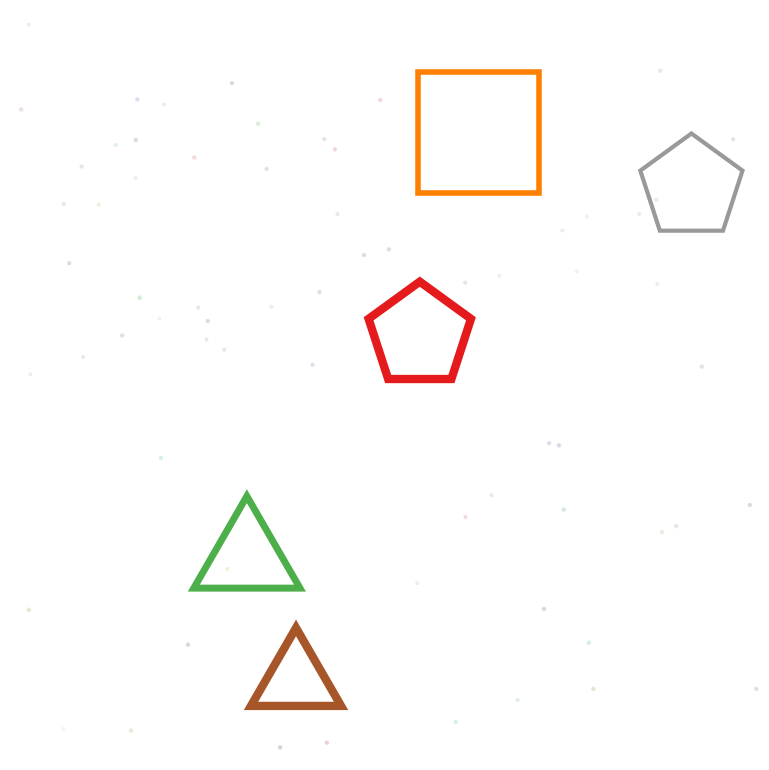[{"shape": "pentagon", "thickness": 3, "radius": 0.35, "center": [0.545, 0.564]}, {"shape": "triangle", "thickness": 2.5, "radius": 0.4, "center": [0.321, 0.276]}, {"shape": "square", "thickness": 2, "radius": 0.39, "center": [0.622, 0.828]}, {"shape": "triangle", "thickness": 3, "radius": 0.34, "center": [0.384, 0.117]}, {"shape": "pentagon", "thickness": 1.5, "radius": 0.35, "center": [0.898, 0.757]}]